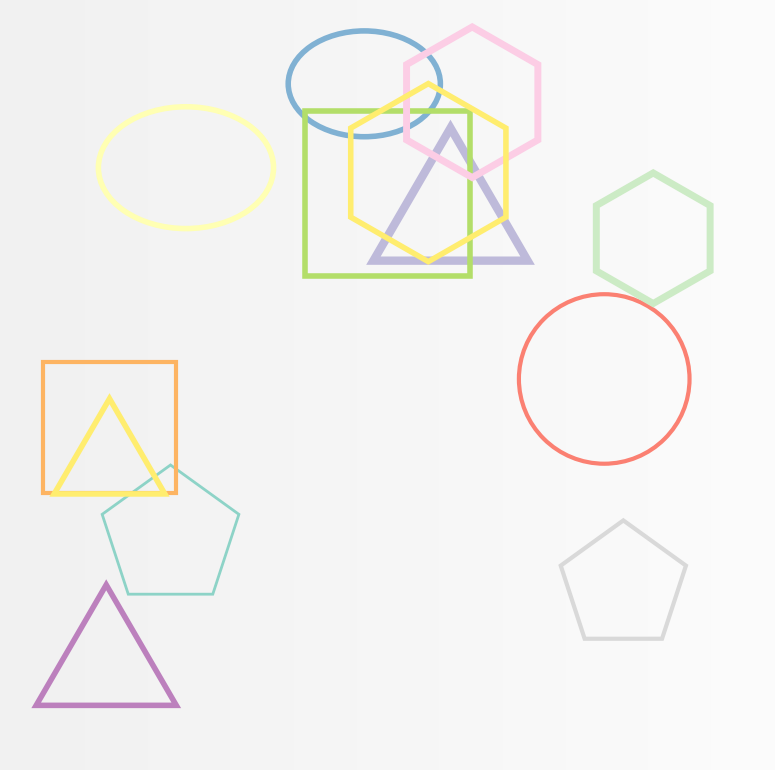[{"shape": "pentagon", "thickness": 1, "radius": 0.46, "center": [0.22, 0.303]}, {"shape": "oval", "thickness": 2, "radius": 0.56, "center": [0.24, 0.782]}, {"shape": "triangle", "thickness": 3, "radius": 0.57, "center": [0.581, 0.719]}, {"shape": "circle", "thickness": 1.5, "radius": 0.55, "center": [0.78, 0.508]}, {"shape": "oval", "thickness": 2, "radius": 0.49, "center": [0.47, 0.891]}, {"shape": "square", "thickness": 1.5, "radius": 0.43, "center": [0.141, 0.445]}, {"shape": "square", "thickness": 2, "radius": 0.53, "center": [0.5, 0.749]}, {"shape": "hexagon", "thickness": 2.5, "radius": 0.49, "center": [0.609, 0.867]}, {"shape": "pentagon", "thickness": 1.5, "radius": 0.42, "center": [0.804, 0.239]}, {"shape": "triangle", "thickness": 2, "radius": 0.52, "center": [0.137, 0.136]}, {"shape": "hexagon", "thickness": 2.5, "radius": 0.42, "center": [0.843, 0.691]}, {"shape": "triangle", "thickness": 2, "radius": 0.41, "center": [0.141, 0.4]}, {"shape": "hexagon", "thickness": 2, "radius": 0.58, "center": [0.553, 0.776]}]